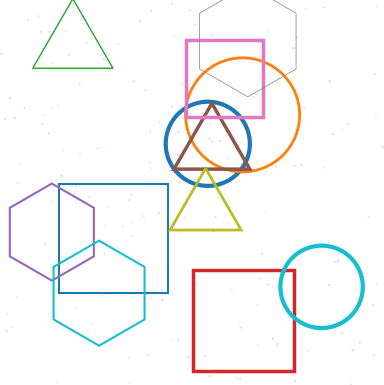[{"shape": "circle", "thickness": 3, "radius": 0.55, "center": [0.54, 0.626]}, {"shape": "square", "thickness": 1.5, "radius": 0.71, "center": [0.295, 0.381]}, {"shape": "circle", "thickness": 2, "radius": 0.74, "center": [0.63, 0.702]}, {"shape": "triangle", "thickness": 1, "radius": 0.6, "center": [0.189, 0.883]}, {"shape": "square", "thickness": 2.5, "radius": 0.66, "center": [0.633, 0.168]}, {"shape": "hexagon", "thickness": 1.5, "radius": 0.63, "center": [0.135, 0.397]}, {"shape": "triangle", "thickness": 2.5, "radius": 0.57, "center": [0.55, 0.618]}, {"shape": "square", "thickness": 2.5, "radius": 0.5, "center": [0.583, 0.797]}, {"shape": "hexagon", "thickness": 0.5, "radius": 0.72, "center": [0.644, 0.893]}, {"shape": "triangle", "thickness": 2, "radius": 0.53, "center": [0.534, 0.456]}, {"shape": "hexagon", "thickness": 1.5, "radius": 0.68, "center": [0.257, 0.238]}, {"shape": "circle", "thickness": 3, "radius": 0.54, "center": [0.835, 0.255]}]